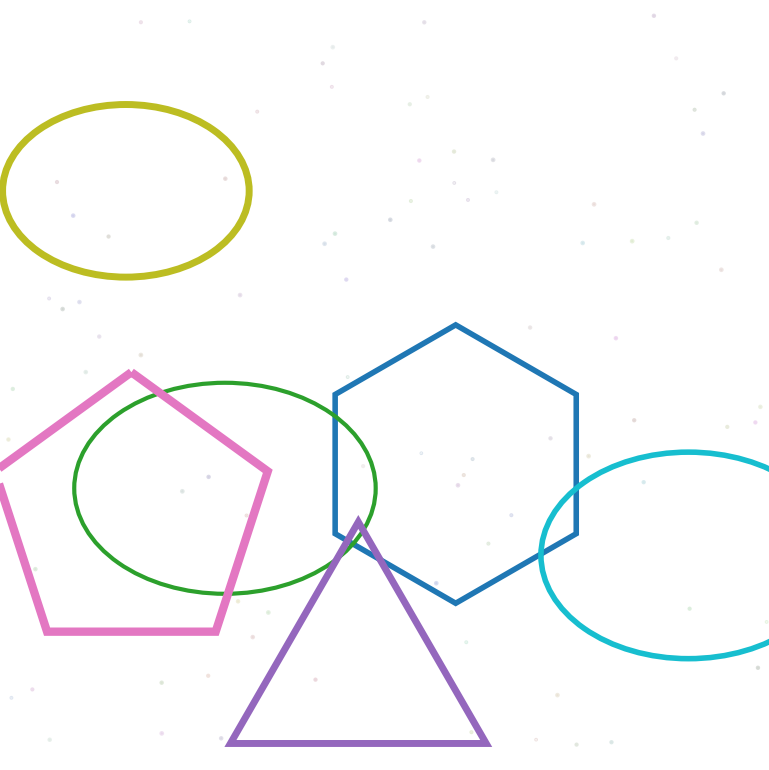[{"shape": "hexagon", "thickness": 2, "radius": 0.9, "center": [0.592, 0.397]}, {"shape": "oval", "thickness": 1.5, "radius": 0.98, "center": [0.292, 0.366]}, {"shape": "triangle", "thickness": 2.5, "radius": 0.96, "center": [0.465, 0.13]}, {"shape": "pentagon", "thickness": 3, "radius": 0.93, "center": [0.171, 0.33]}, {"shape": "oval", "thickness": 2.5, "radius": 0.8, "center": [0.163, 0.752]}, {"shape": "oval", "thickness": 2, "radius": 0.96, "center": [0.894, 0.279]}]